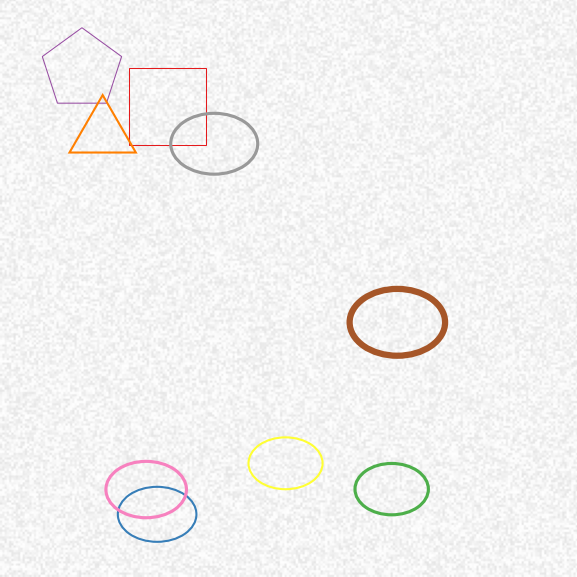[{"shape": "square", "thickness": 0.5, "radius": 0.33, "center": [0.29, 0.814]}, {"shape": "oval", "thickness": 1, "radius": 0.34, "center": [0.272, 0.109]}, {"shape": "oval", "thickness": 1.5, "radius": 0.32, "center": [0.678, 0.152]}, {"shape": "pentagon", "thickness": 0.5, "radius": 0.36, "center": [0.142, 0.879]}, {"shape": "triangle", "thickness": 1, "radius": 0.33, "center": [0.178, 0.768]}, {"shape": "oval", "thickness": 1, "radius": 0.32, "center": [0.494, 0.197]}, {"shape": "oval", "thickness": 3, "radius": 0.41, "center": [0.688, 0.441]}, {"shape": "oval", "thickness": 1.5, "radius": 0.35, "center": [0.253, 0.151]}, {"shape": "oval", "thickness": 1.5, "radius": 0.38, "center": [0.371, 0.75]}]